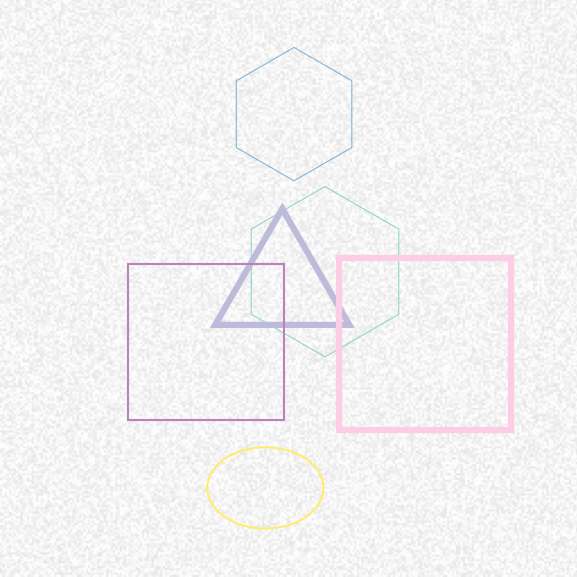[{"shape": "hexagon", "thickness": 0.5, "radius": 0.74, "center": [0.563, 0.529]}, {"shape": "triangle", "thickness": 3, "radius": 0.67, "center": [0.489, 0.504]}, {"shape": "hexagon", "thickness": 0.5, "radius": 0.58, "center": [0.509, 0.801]}, {"shape": "square", "thickness": 3, "radius": 0.74, "center": [0.736, 0.404]}, {"shape": "square", "thickness": 1, "radius": 0.68, "center": [0.357, 0.407]}, {"shape": "oval", "thickness": 1, "radius": 0.5, "center": [0.46, 0.154]}]